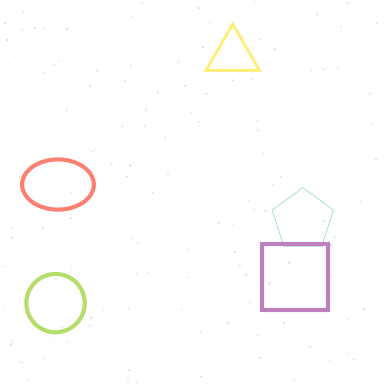[{"shape": "pentagon", "thickness": 0.5, "radius": 0.42, "center": [0.786, 0.428]}, {"shape": "oval", "thickness": 3, "radius": 0.47, "center": [0.151, 0.521]}, {"shape": "circle", "thickness": 3, "radius": 0.38, "center": [0.144, 0.213]}, {"shape": "square", "thickness": 3, "radius": 0.43, "center": [0.767, 0.28]}, {"shape": "triangle", "thickness": 2, "radius": 0.4, "center": [0.604, 0.857]}]